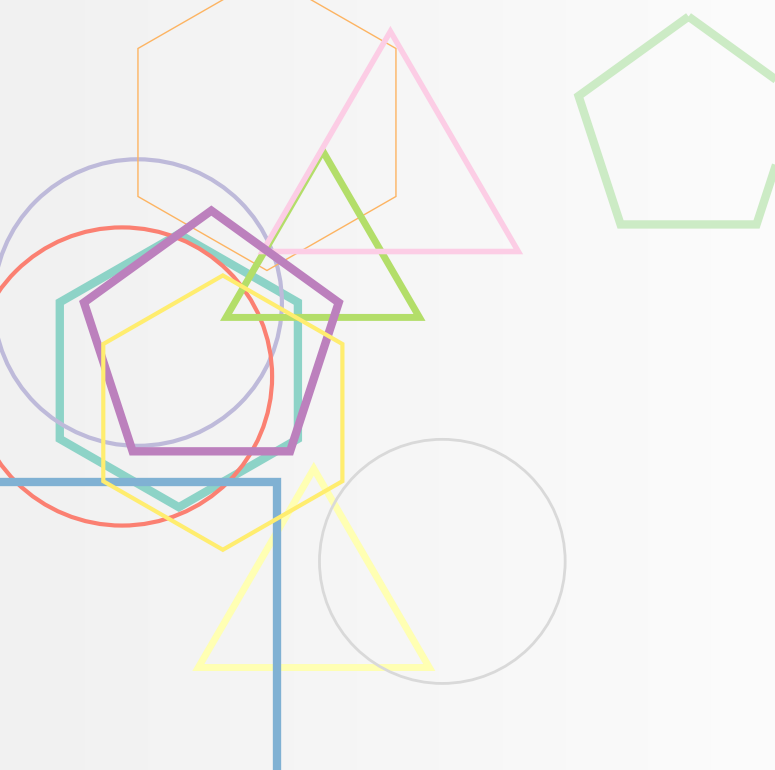[{"shape": "hexagon", "thickness": 3, "radius": 0.89, "center": [0.231, 0.519]}, {"shape": "triangle", "thickness": 2.5, "radius": 0.86, "center": [0.405, 0.219]}, {"shape": "circle", "thickness": 1.5, "radius": 0.93, "center": [0.178, 0.607]}, {"shape": "circle", "thickness": 1.5, "radius": 0.97, "center": [0.158, 0.511]}, {"shape": "square", "thickness": 3, "radius": 0.99, "center": [0.16, 0.176]}, {"shape": "hexagon", "thickness": 0.5, "radius": 0.96, "center": [0.344, 0.841]}, {"shape": "triangle", "thickness": 2.5, "radius": 0.72, "center": [0.416, 0.66]}, {"shape": "triangle", "thickness": 2, "radius": 0.95, "center": [0.504, 0.769]}, {"shape": "circle", "thickness": 1, "radius": 0.79, "center": [0.571, 0.271]}, {"shape": "pentagon", "thickness": 3, "radius": 0.86, "center": [0.273, 0.554]}, {"shape": "pentagon", "thickness": 3, "radius": 0.75, "center": [0.888, 0.829]}, {"shape": "hexagon", "thickness": 1.5, "radius": 0.89, "center": [0.288, 0.464]}]